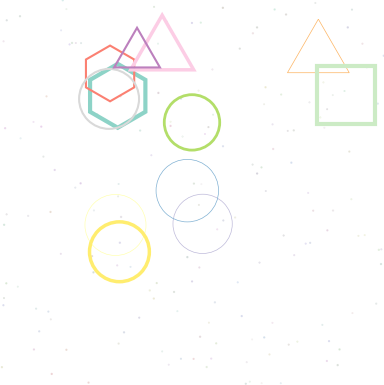[{"shape": "hexagon", "thickness": 3, "radius": 0.41, "center": [0.306, 0.751]}, {"shape": "circle", "thickness": 0.5, "radius": 0.4, "center": [0.3, 0.416]}, {"shape": "circle", "thickness": 0.5, "radius": 0.38, "center": [0.526, 0.419]}, {"shape": "hexagon", "thickness": 1.5, "radius": 0.36, "center": [0.286, 0.809]}, {"shape": "circle", "thickness": 0.5, "radius": 0.41, "center": [0.487, 0.505]}, {"shape": "triangle", "thickness": 0.5, "radius": 0.46, "center": [0.827, 0.857]}, {"shape": "circle", "thickness": 2, "radius": 0.36, "center": [0.499, 0.682]}, {"shape": "triangle", "thickness": 2.5, "radius": 0.47, "center": [0.421, 0.866]}, {"shape": "circle", "thickness": 1.5, "radius": 0.39, "center": [0.283, 0.743]}, {"shape": "triangle", "thickness": 1.5, "radius": 0.34, "center": [0.356, 0.859]}, {"shape": "square", "thickness": 3, "radius": 0.38, "center": [0.899, 0.754]}, {"shape": "circle", "thickness": 2.5, "radius": 0.39, "center": [0.31, 0.346]}]